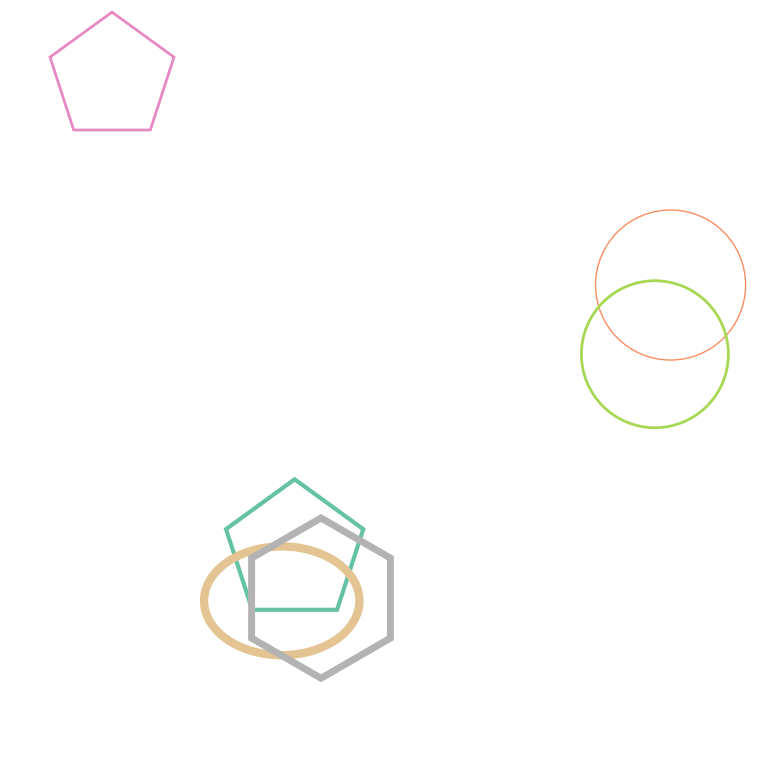[{"shape": "pentagon", "thickness": 1.5, "radius": 0.47, "center": [0.383, 0.284]}, {"shape": "circle", "thickness": 0.5, "radius": 0.49, "center": [0.871, 0.63]}, {"shape": "pentagon", "thickness": 1, "radius": 0.42, "center": [0.145, 0.9]}, {"shape": "circle", "thickness": 1, "radius": 0.48, "center": [0.851, 0.54]}, {"shape": "oval", "thickness": 3, "radius": 0.5, "center": [0.366, 0.22]}, {"shape": "hexagon", "thickness": 2.5, "radius": 0.52, "center": [0.417, 0.223]}]